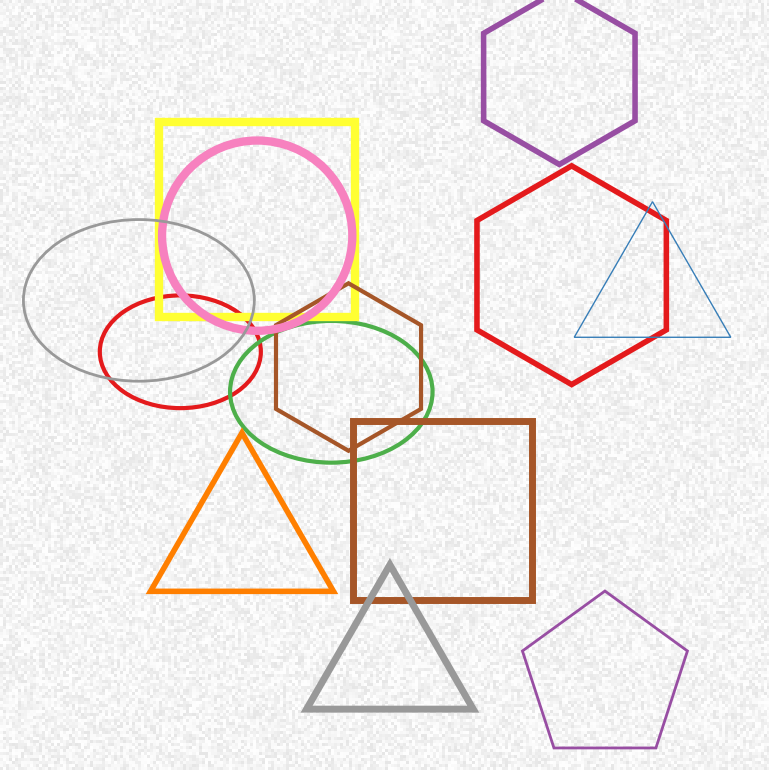[{"shape": "hexagon", "thickness": 2, "radius": 0.71, "center": [0.742, 0.643]}, {"shape": "oval", "thickness": 1.5, "radius": 0.52, "center": [0.234, 0.543]}, {"shape": "triangle", "thickness": 0.5, "radius": 0.59, "center": [0.847, 0.621]}, {"shape": "oval", "thickness": 1.5, "radius": 0.66, "center": [0.43, 0.491]}, {"shape": "hexagon", "thickness": 2, "radius": 0.57, "center": [0.726, 0.9]}, {"shape": "pentagon", "thickness": 1, "radius": 0.56, "center": [0.786, 0.12]}, {"shape": "triangle", "thickness": 2, "radius": 0.69, "center": [0.314, 0.301]}, {"shape": "square", "thickness": 3, "radius": 0.63, "center": [0.334, 0.715]}, {"shape": "hexagon", "thickness": 1.5, "radius": 0.54, "center": [0.453, 0.523]}, {"shape": "square", "thickness": 2.5, "radius": 0.58, "center": [0.575, 0.337]}, {"shape": "circle", "thickness": 3, "radius": 0.62, "center": [0.334, 0.694]}, {"shape": "oval", "thickness": 1, "radius": 0.75, "center": [0.18, 0.61]}, {"shape": "triangle", "thickness": 2.5, "radius": 0.62, "center": [0.506, 0.142]}]